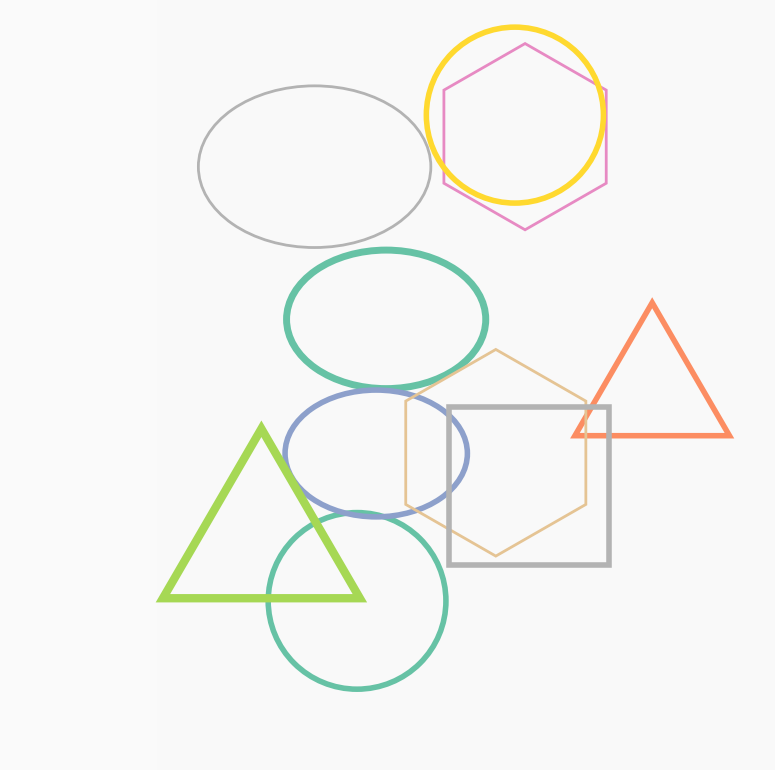[{"shape": "circle", "thickness": 2, "radius": 0.57, "center": [0.461, 0.22]}, {"shape": "oval", "thickness": 2.5, "radius": 0.64, "center": [0.498, 0.585]}, {"shape": "triangle", "thickness": 2, "radius": 0.58, "center": [0.842, 0.492]}, {"shape": "oval", "thickness": 2, "radius": 0.59, "center": [0.485, 0.411]}, {"shape": "hexagon", "thickness": 1, "radius": 0.6, "center": [0.678, 0.822]}, {"shape": "triangle", "thickness": 3, "radius": 0.73, "center": [0.337, 0.296]}, {"shape": "circle", "thickness": 2, "radius": 0.57, "center": [0.664, 0.851]}, {"shape": "hexagon", "thickness": 1, "radius": 0.67, "center": [0.64, 0.412]}, {"shape": "square", "thickness": 2, "radius": 0.52, "center": [0.683, 0.369]}, {"shape": "oval", "thickness": 1, "radius": 0.75, "center": [0.406, 0.784]}]